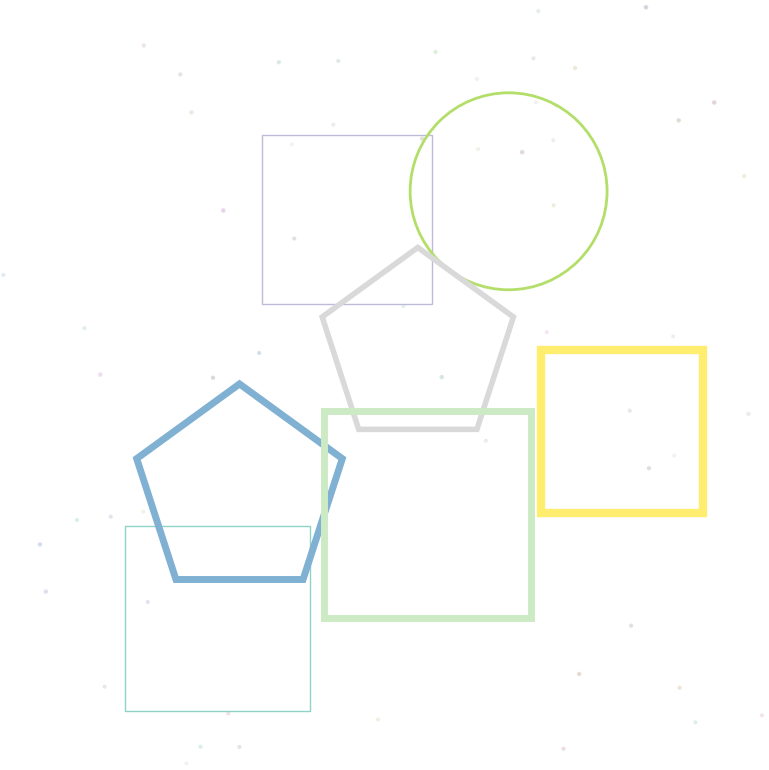[{"shape": "square", "thickness": 0.5, "radius": 0.6, "center": [0.283, 0.197]}, {"shape": "square", "thickness": 0.5, "radius": 0.55, "center": [0.45, 0.715]}, {"shape": "pentagon", "thickness": 2.5, "radius": 0.7, "center": [0.311, 0.361]}, {"shape": "circle", "thickness": 1, "radius": 0.64, "center": [0.661, 0.752]}, {"shape": "pentagon", "thickness": 2, "radius": 0.65, "center": [0.543, 0.548]}, {"shape": "square", "thickness": 2.5, "radius": 0.67, "center": [0.555, 0.332]}, {"shape": "square", "thickness": 3, "radius": 0.53, "center": [0.808, 0.44]}]